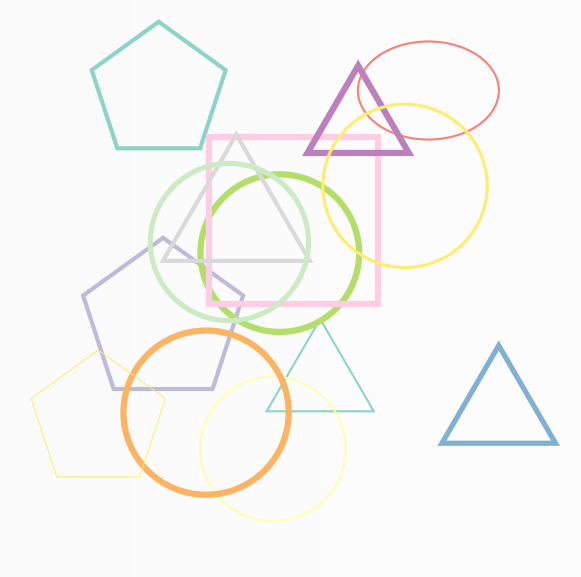[{"shape": "pentagon", "thickness": 2, "radius": 0.61, "center": [0.273, 0.84]}, {"shape": "triangle", "thickness": 1, "radius": 0.53, "center": [0.551, 0.34]}, {"shape": "circle", "thickness": 1, "radius": 0.63, "center": [0.47, 0.222]}, {"shape": "pentagon", "thickness": 2, "radius": 0.72, "center": [0.281, 0.443]}, {"shape": "oval", "thickness": 1, "radius": 0.61, "center": [0.737, 0.842]}, {"shape": "triangle", "thickness": 2.5, "radius": 0.56, "center": [0.858, 0.288]}, {"shape": "circle", "thickness": 3, "radius": 0.71, "center": [0.355, 0.285]}, {"shape": "circle", "thickness": 3, "radius": 0.68, "center": [0.481, 0.561]}, {"shape": "square", "thickness": 3, "radius": 0.73, "center": [0.505, 0.617]}, {"shape": "triangle", "thickness": 2, "radius": 0.73, "center": [0.407, 0.62]}, {"shape": "triangle", "thickness": 3, "radius": 0.5, "center": [0.616, 0.785]}, {"shape": "circle", "thickness": 2.5, "radius": 0.68, "center": [0.395, 0.58]}, {"shape": "pentagon", "thickness": 0.5, "radius": 0.61, "center": [0.169, 0.272]}, {"shape": "circle", "thickness": 1.5, "radius": 0.71, "center": [0.697, 0.677]}]